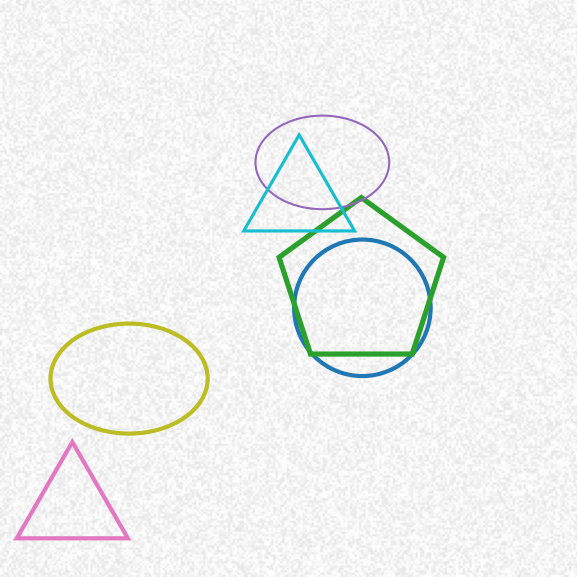[{"shape": "circle", "thickness": 2, "radius": 0.59, "center": [0.628, 0.466]}, {"shape": "pentagon", "thickness": 2.5, "radius": 0.75, "center": [0.626, 0.507]}, {"shape": "oval", "thickness": 1, "radius": 0.58, "center": [0.558, 0.718]}, {"shape": "triangle", "thickness": 2, "radius": 0.56, "center": [0.125, 0.123]}, {"shape": "oval", "thickness": 2, "radius": 0.68, "center": [0.224, 0.344]}, {"shape": "triangle", "thickness": 1.5, "radius": 0.55, "center": [0.518, 0.655]}]